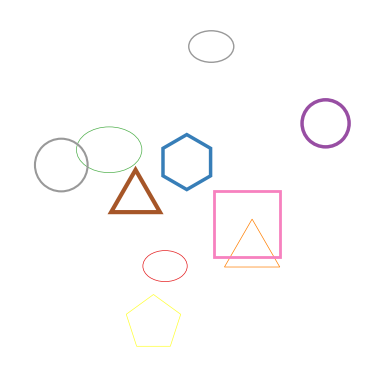[{"shape": "oval", "thickness": 0.5, "radius": 0.29, "center": [0.429, 0.309]}, {"shape": "hexagon", "thickness": 2.5, "radius": 0.36, "center": [0.485, 0.579]}, {"shape": "oval", "thickness": 0.5, "radius": 0.42, "center": [0.284, 0.611]}, {"shape": "circle", "thickness": 2.5, "radius": 0.31, "center": [0.846, 0.68]}, {"shape": "triangle", "thickness": 0.5, "radius": 0.41, "center": [0.655, 0.348]}, {"shape": "pentagon", "thickness": 0.5, "radius": 0.37, "center": [0.399, 0.161]}, {"shape": "triangle", "thickness": 3, "radius": 0.37, "center": [0.352, 0.486]}, {"shape": "square", "thickness": 2, "radius": 0.43, "center": [0.642, 0.419]}, {"shape": "circle", "thickness": 1.5, "radius": 0.34, "center": [0.159, 0.571]}, {"shape": "oval", "thickness": 1, "radius": 0.29, "center": [0.549, 0.879]}]